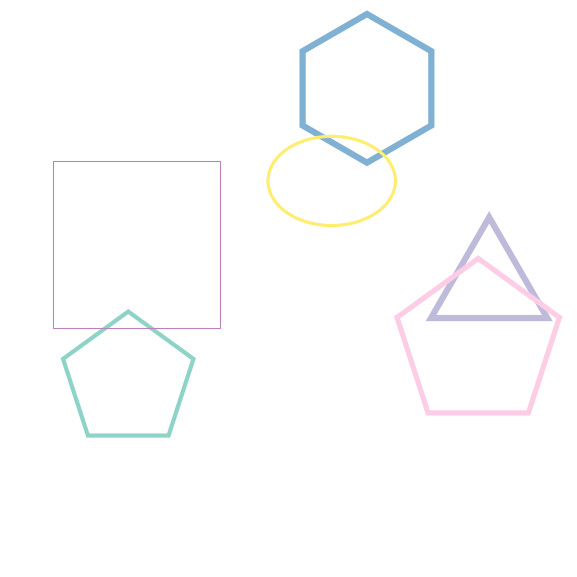[{"shape": "pentagon", "thickness": 2, "radius": 0.59, "center": [0.222, 0.341]}, {"shape": "triangle", "thickness": 3, "radius": 0.58, "center": [0.847, 0.507]}, {"shape": "hexagon", "thickness": 3, "radius": 0.64, "center": [0.635, 0.846]}, {"shape": "pentagon", "thickness": 2.5, "radius": 0.74, "center": [0.828, 0.404]}, {"shape": "square", "thickness": 0.5, "radius": 0.72, "center": [0.237, 0.576]}, {"shape": "oval", "thickness": 1.5, "radius": 0.55, "center": [0.574, 0.686]}]